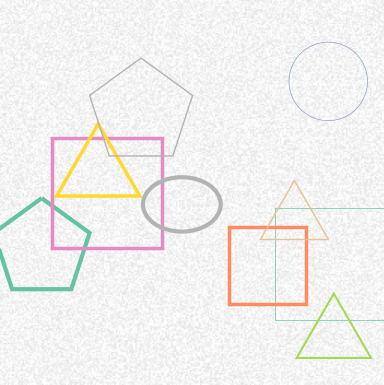[{"shape": "square", "thickness": 0.5, "radius": 0.73, "center": [0.86, 0.315]}, {"shape": "pentagon", "thickness": 3, "radius": 0.65, "center": [0.108, 0.355]}, {"shape": "square", "thickness": 2.5, "radius": 0.5, "center": [0.694, 0.311]}, {"shape": "circle", "thickness": 0.5, "radius": 0.51, "center": [0.853, 0.789]}, {"shape": "square", "thickness": 2.5, "radius": 0.72, "center": [0.278, 0.499]}, {"shape": "triangle", "thickness": 1.5, "radius": 0.56, "center": [0.867, 0.126]}, {"shape": "triangle", "thickness": 2.5, "radius": 0.62, "center": [0.255, 0.553]}, {"shape": "triangle", "thickness": 1, "radius": 0.51, "center": [0.765, 0.429]}, {"shape": "pentagon", "thickness": 1, "radius": 0.7, "center": [0.366, 0.709]}, {"shape": "oval", "thickness": 3, "radius": 0.5, "center": [0.472, 0.469]}]